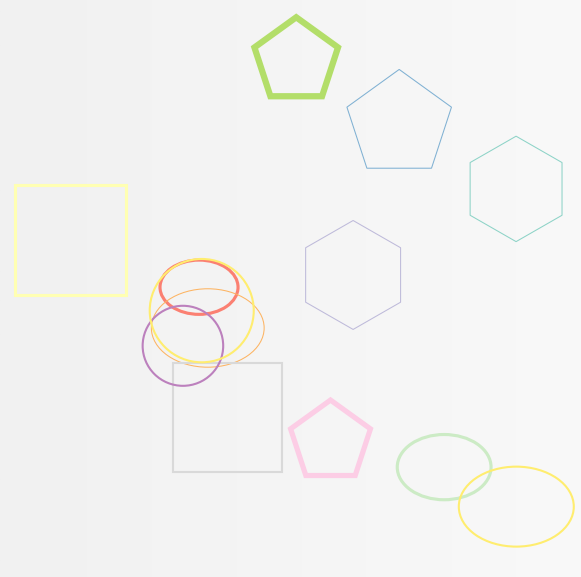[{"shape": "hexagon", "thickness": 0.5, "radius": 0.46, "center": [0.888, 0.672]}, {"shape": "square", "thickness": 1.5, "radius": 0.48, "center": [0.121, 0.584]}, {"shape": "hexagon", "thickness": 0.5, "radius": 0.47, "center": [0.608, 0.523]}, {"shape": "oval", "thickness": 1.5, "radius": 0.34, "center": [0.342, 0.502]}, {"shape": "pentagon", "thickness": 0.5, "radius": 0.47, "center": [0.687, 0.784]}, {"shape": "oval", "thickness": 0.5, "radius": 0.49, "center": [0.357, 0.431]}, {"shape": "pentagon", "thickness": 3, "radius": 0.38, "center": [0.51, 0.894]}, {"shape": "pentagon", "thickness": 2.5, "radius": 0.36, "center": [0.569, 0.234]}, {"shape": "square", "thickness": 1, "radius": 0.47, "center": [0.392, 0.276]}, {"shape": "circle", "thickness": 1, "radius": 0.35, "center": [0.315, 0.4]}, {"shape": "oval", "thickness": 1.5, "radius": 0.4, "center": [0.764, 0.19]}, {"shape": "oval", "thickness": 1, "radius": 0.49, "center": [0.888, 0.122]}, {"shape": "circle", "thickness": 1, "radius": 0.45, "center": [0.347, 0.461]}]